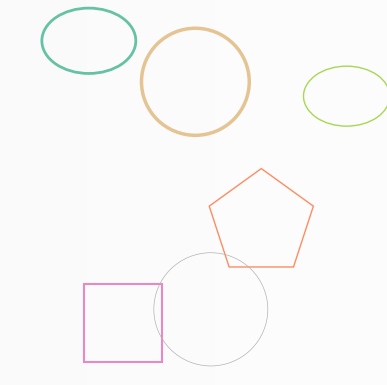[{"shape": "oval", "thickness": 2, "radius": 0.61, "center": [0.229, 0.894]}, {"shape": "pentagon", "thickness": 1, "radius": 0.71, "center": [0.674, 0.421]}, {"shape": "square", "thickness": 1.5, "radius": 0.51, "center": [0.318, 0.161]}, {"shape": "oval", "thickness": 1, "radius": 0.56, "center": [0.894, 0.75]}, {"shape": "circle", "thickness": 2.5, "radius": 0.7, "center": [0.504, 0.788]}, {"shape": "circle", "thickness": 0.5, "radius": 0.74, "center": [0.544, 0.197]}]